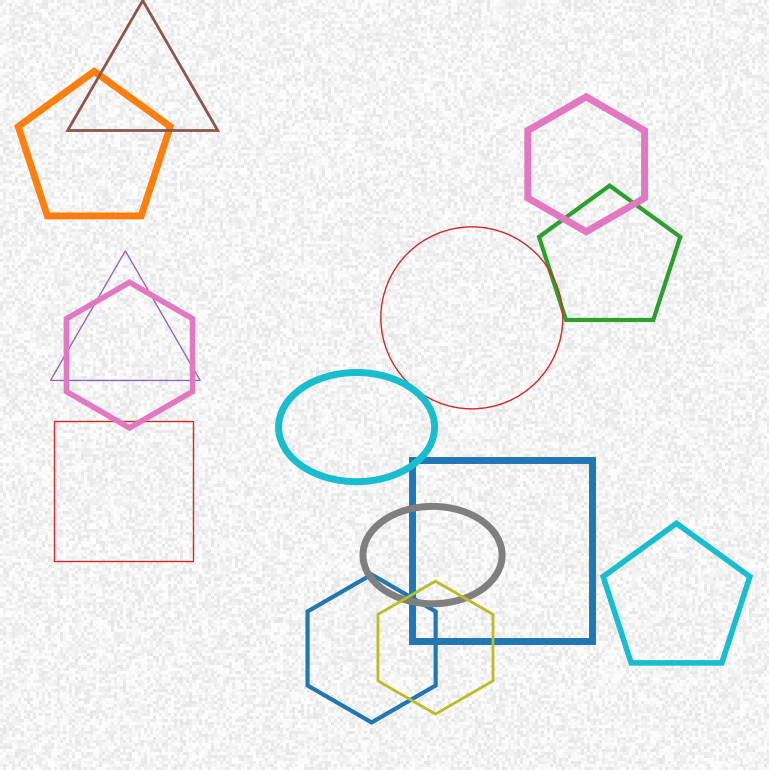[{"shape": "hexagon", "thickness": 1.5, "radius": 0.48, "center": [0.483, 0.158]}, {"shape": "square", "thickness": 2.5, "radius": 0.59, "center": [0.652, 0.285]}, {"shape": "pentagon", "thickness": 2.5, "radius": 0.52, "center": [0.122, 0.804]}, {"shape": "pentagon", "thickness": 1.5, "radius": 0.48, "center": [0.792, 0.662]}, {"shape": "circle", "thickness": 0.5, "radius": 0.59, "center": [0.613, 0.587]}, {"shape": "square", "thickness": 0.5, "radius": 0.45, "center": [0.161, 0.362]}, {"shape": "triangle", "thickness": 0.5, "radius": 0.56, "center": [0.163, 0.562]}, {"shape": "triangle", "thickness": 1, "radius": 0.56, "center": [0.185, 0.887]}, {"shape": "hexagon", "thickness": 2, "radius": 0.47, "center": [0.168, 0.539]}, {"shape": "hexagon", "thickness": 2.5, "radius": 0.44, "center": [0.761, 0.787]}, {"shape": "oval", "thickness": 2.5, "radius": 0.45, "center": [0.562, 0.279]}, {"shape": "hexagon", "thickness": 1, "radius": 0.43, "center": [0.566, 0.159]}, {"shape": "pentagon", "thickness": 2, "radius": 0.5, "center": [0.879, 0.22]}, {"shape": "oval", "thickness": 2.5, "radius": 0.51, "center": [0.463, 0.445]}]